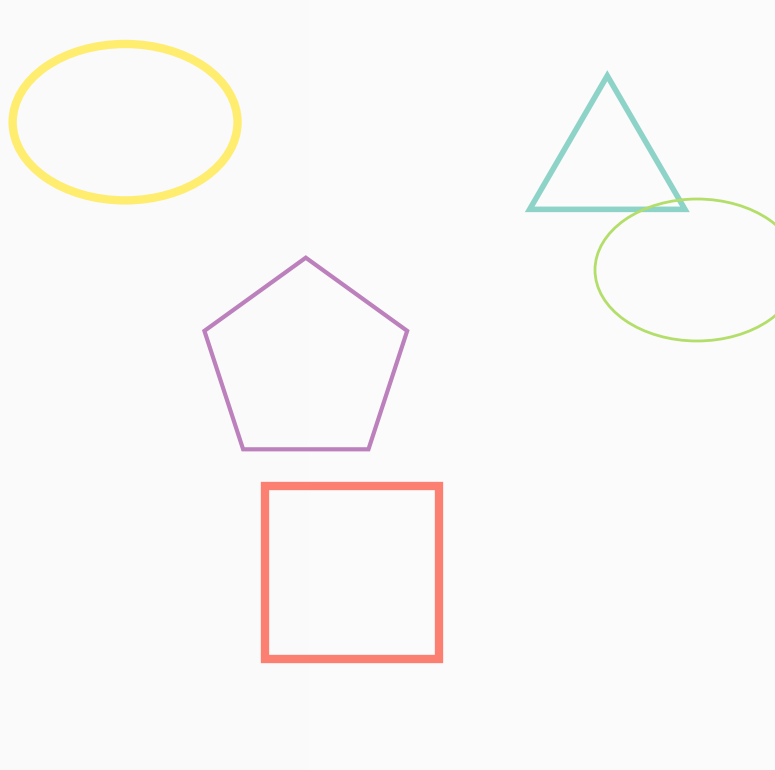[{"shape": "triangle", "thickness": 2, "radius": 0.58, "center": [0.784, 0.786]}, {"shape": "square", "thickness": 3, "radius": 0.56, "center": [0.454, 0.256]}, {"shape": "oval", "thickness": 1, "radius": 0.66, "center": [0.899, 0.649]}, {"shape": "pentagon", "thickness": 1.5, "radius": 0.69, "center": [0.395, 0.528]}, {"shape": "oval", "thickness": 3, "radius": 0.73, "center": [0.161, 0.841]}]